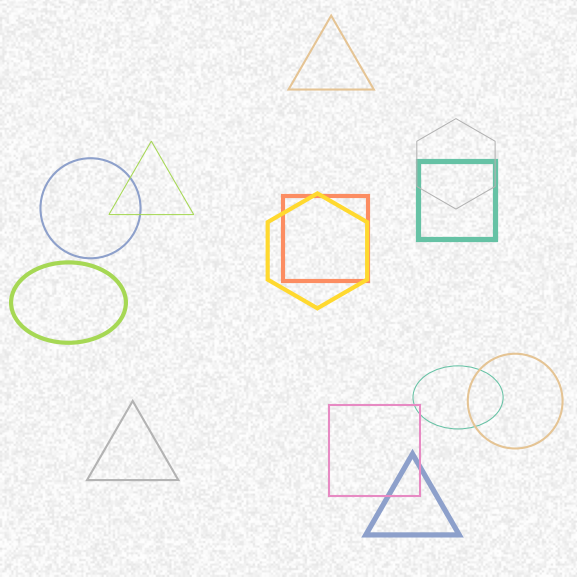[{"shape": "square", "thickness": 2.5, "radius": 0.34, "center": [0.791, 0.653]}, {"shape": "oval", "thickness": 0.5, "radius": 0.39, "center": [0.793, 0.311]}, {"shape": "square", "thickness": 2, "radius": 0.37, "center": [0.563, 0.586]}, {"shape": "triangle", "thickness": 2.5, "radius": 0.47, "center": [0.714, 0.12]}, {"shape": "circle", "thickness": 1, "radius": 0.43, "center": [0.157, 0.639]}, {"shape": "square", "thickness": 1, "radius": 0.39, "center": [0.648, 0.219]}, {"shape": "oval", "thickness": 2, "radius": 0.5, "center": [0.119, 0.475]}, {"shape": "triangle", "thickness": 0.5, "radius": 0.42, "center": [0.262, 0.67]}, {"shape": "hexagon", "thickness": 2, "radius": 0.5, "center": [0.55, 0.565]}, {"shape": "circle", "thickness": 1, "radius": 0.41, "center": [0.892, 0.305]}, {"shape": "triangle", "thickness": 1, "radius": 0.43, "center": [0.573, 0.887]}, {"shape": "triangle", "thickness": 1, "radius": 0.46, "center": [0.23, 0.213]}, {"shape": "hexagon", "thickness": 0.5, "radius": 0.39, "center": [0.79, 0.715]}]